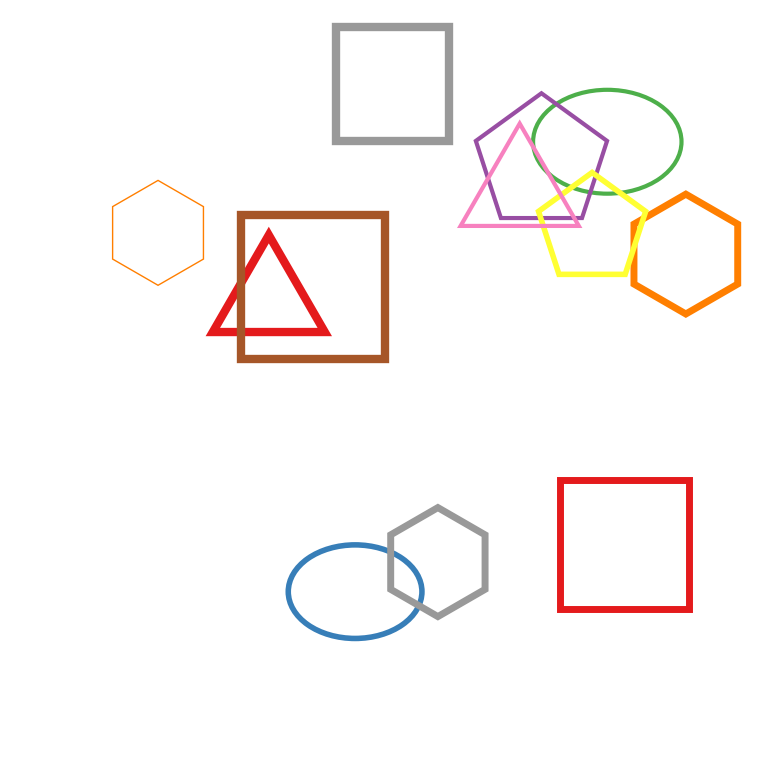[{"shape": "triangle", "thickness": 3, "radius": 0.42, "center": [0.349, 0.611]}, {"shape": "square", "thickness": 2.5, "radius": 0.42, "center": [0.811, 0.293]}, {"shape": "oval", "thickness": 2, "radius": 0.43, "center": [0.461, 0.232]}, {"shape": "oval", "thickness": 1.5, "radius": 0.48, "center": [0.789, 0.816]}, {"shape": "pentagon", "thickness": 1.5, "radius": 0.45, "center": [0.703, 0.789]}, {"shape": "hexagon", "thickness": 0.5, "radius": 0.34, "center": [0.205, 0.698]}, {"shape": "hexagon", "thickness": 2.5, "radius": 0.39, "center": [0.891, 0.67]}, {"shape": "pentagon", "thickness": 2, "radius": 0.37, "center": [0.769, 0.703]}, {"shape": "square", "thickness": 3, "radius": 0.47, "center": [0.407, 0.628]}, {"shape": "triangle", "thickness": 1.5, "radius": 0.44, "center": [0.675, 0.751]}, {"shape": "square", "thickness": 3, "radius": 0.37, "center": [0.51, 0.891]}, {"shape": "hexagon", "thickness": 2.5, "radius": 0.35, "center": [0.569, 0.27]}]